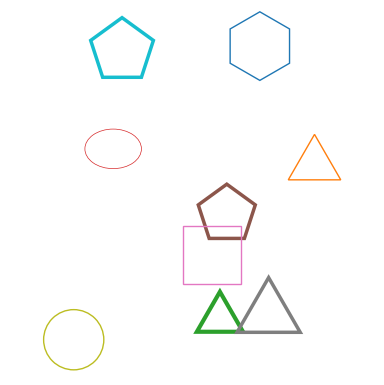[{"shape": "hexagon", "thickness": 1, "radius": 0.45, "center": [0.675, 0.88]}, {"shape": "triangle", "thickness": 1, "radius": 0.39, "center": [0.817, 0.572]}, {"shape": "triangle", "thickness": 3, "radius": 0.35, "center": [0.571, 0.173]}, {"shape": "oval", "thickness": 0.5, "radius": 0.37, "center": [0.294, 0.613]}, {"shape": "pentagon", "thickness": 2.5, "radius": 0.39, "center": [0.589, 0.444]}, {"shape": "square", "thickness": 1, "radius": 0.37, "center": [0.55, 0.338]}, {"shape": "triangle", "thickness": 2.5, "radius": 0.47, "center": [0.698, 0.184]}, {"shape": "circle", "thickness": 1, "radius": 0.39, "center": [0.191, 0.118]}, {"shape": "pentagon", "thickness": 2.5, "radius": 0.43, "center": [0.317, 0.869]}]